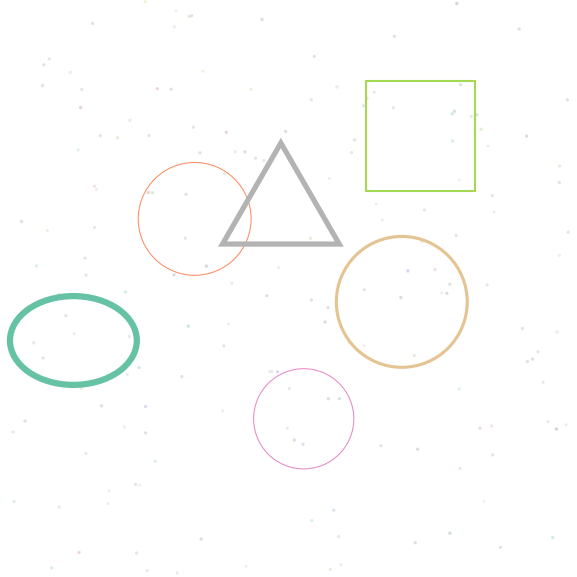[{"shape": "oval", "thickness": 3, "radius": 0.55, "center": [0.127, 0.41]}, {"shape": "circle", "thickness": 0.5, "radius": 0.49, "center": [0.337, 0.62]}, {"shape": "circle", "thickness": 0.5, "radius": 0.43, "center": [0.526, 0.274]}, {"shape": "square", "thickness": 1, "radius": 0.47, "center": [0.728, 0.764]}, {"shape": "circle", "thickness": 1.5, "radius": 0.57, "center": [0.696, 0.476]}, {"shape": "triangle", "thickness": 2.5, "radius": 0.58, "center": [0.486, 0.635]}]